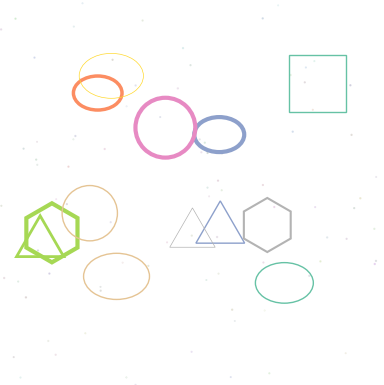[{"shape": "square", "thickness": 1, "radius": 0.37, "center": [0.825, 0.783]}, {"shape": "oval", "thickness": 1, "radius": 0.38, "center": [0.739, 0.265]}, {"shape": "oval", "thickness": 2.5, "radius": 0.32, "center": [0.254, 0.758]}, {"shape": "triangle", "thickness": 1, "radius": 0.37, "center": [0.572, 0.405]}, {"shape": "oval", "thickness": 3, "radius": 0.32, "center": [0.569, 0.65]}, {"shape": "circle", "thickness": 3, "radius": 0.39, "center": [0.43, 0.668]}, {"shape": "triangle", "thickness": 2, "radius": 0.35, "center": [0.104, 0.369]}, {"shape": "hexagon", "thickness": 3, "radius": 0.38, "center": [0.135, 0.395]}, {"shape": "oval", "thickness": 0.5, "radius": 0.42, "center": [0.289, 0.803]}, {"shape": "oval", "thickness": 1, "radius": 0.43, "center": [0.303, 0.282]}, {"shape": "circle", "thickness": 1, "radius": 0.36, "center": [0.233, 0.446]}, {"shape": "triangle", "thickness": 0.5, "radius": 0.34, "center": [0.5, 0.392]}, {"shape": "hexagon", "thickness": 1.5, "radius": 0.35, "center": [0.694, 0.416]}]